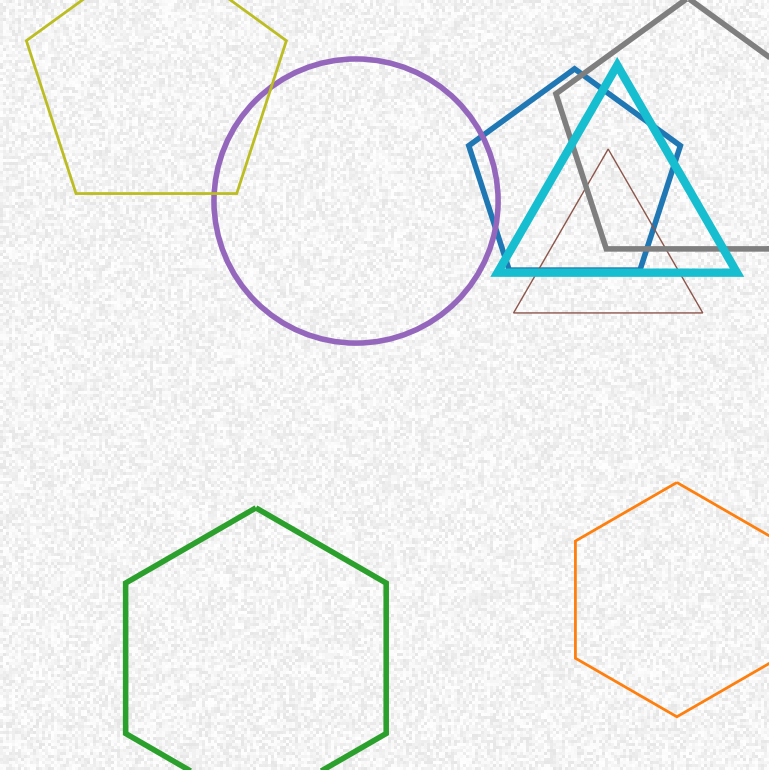[{"shape": "pentagon", "thickness": 2, "radius": 0.72, "center": [0.746, 0.766]}, {"shape": "hexagon", "thickness": 1, "radius": 0.76, "center": [0.879, 0.221]}, {"shape": "hexagon", "thickness": 2, "radius": 0.98, "center": [0.332, 0.145]}, {"shape": "circle", "thickness": 2, "radius": 0.92, "center": [0.462, 0.739]}, {"shape": "triangle", "thickness": 0.5, "radius": 0.71, "center": [0.79, 0.665]}, {"shape": "pentagon", "thickness": 2, "radius": 0.9, "center": [0.893, 0.822]}, {"shape": "pentagon", "thickness": 1, "radius": 0.89, "center": [0.203, 0.892]}, {"shape": "triangle", "thickness": 3, "radius": 0.9, "center": [0.802, 0.736]}]